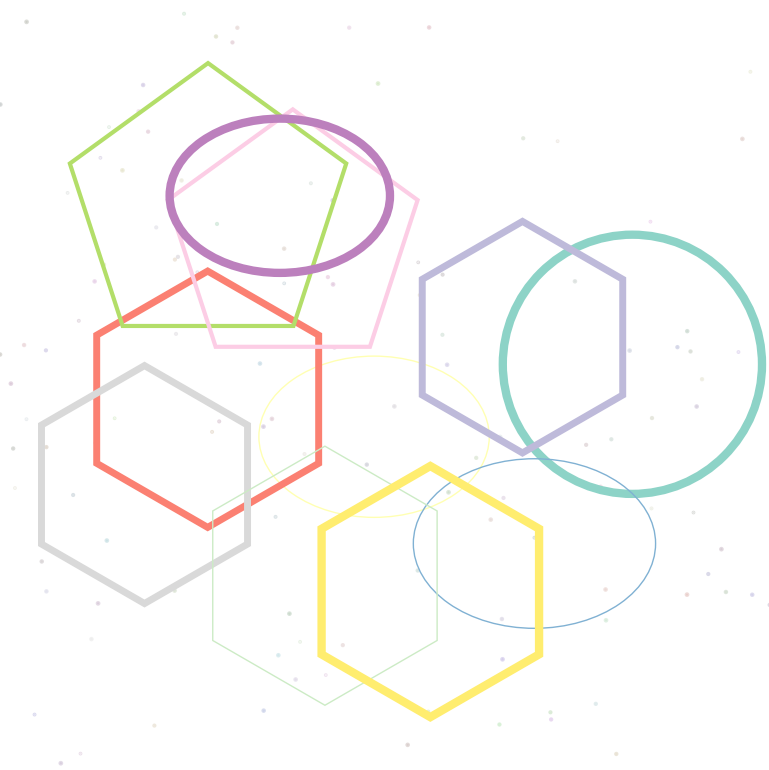[{"shape": "circle", "thickness": 3, "radius": 0.84, "center": [0.821, 0.527]}, {"shape": "oval", "thickness": 0.5, "radius": 0.75, "center": [0.486, 0.433]}, {"shape": "hexagon", "thickness": 2.5, "radius": 0.75, "center": [0.679, 0.562]}, {"shape": "hexagon", "thickness": 2.5, "radius": 0.83, "center": [0.27, 0.482]}, {"shape": "oval", "thickness": 0.5, "radius": 0.79, "center": [0.694, 0.294]}, {"shape": "pentagon", "thickness": 1.5, "radius": 0.94, "center": [0.27, 0.729]}, {"shape": "pentagon", "thickness": 1.5, "radius": 0.85, "center": [0.38, 0.688]}, {"shape": "hexagon", "thickness": 2.5, "radius": 0.77, "center": [0.188, 0.371]}, {"shape": "oval", "thickness": 3, "radius": 0.72, "center": [0.363, 0.746]}, {"shape": "hexagon", "thickness": 0.5, "radius": 0.84, "center": [0.422, 0.252]}, {"shape": "hexagon", "thickness": 3, "radius": 0.82, "center": [0.559, 0.232]}]